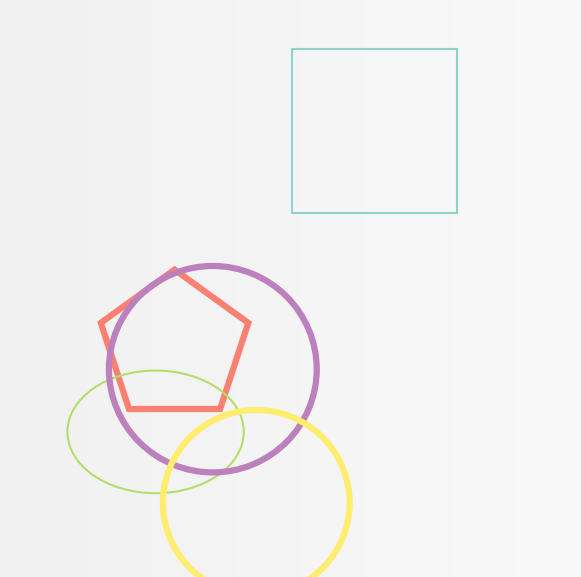[{"shape": "square", "thickness": 1, "radius": 0.71, "center": [0.644, 0.772]}, {"shape": "pentagon", "thickness": 3, "radius": 0.67, "center": [0.3, 0.399]}, {"shape": "oval", "thickness": 1, "radius": 0.76, "center": [0.268, 0.251]}, {"shape": "circle", "thickness": 3, "radius": 0.89, "center": [0.366, 0.36]}, {"shape": "circle", "thickness": 3, "radius": 0.8, "center": [0.441, 0.129]}]